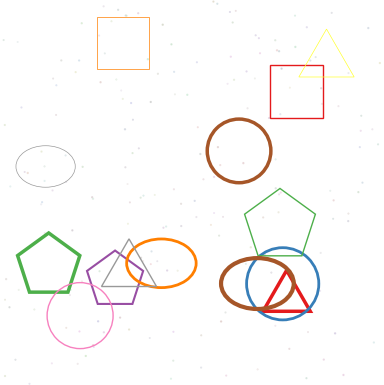[{"shape": "square", "thickness": 1, "radius": 0.35, "center": [0.77, 0.763]}, {"shape": "triangle", "thickness": 2.5, "radius": 0.35, "center": [0.745, 0.227]}, {"shape": "circle", "thickness": 2, "radius": 0.47, "center": [0.734, 0.263]}, {"shape": "pentagon", "thickness": 2.5, "radius": 0.42, "center": [0.127, 0.31]}, {"shape": "pentagon", "thickness": 1, "radius": 0.48, "center": [0.727, 0.414]}, {"shape": "pentagon", "thickness": 1.5, "radius": 0.38, "center": [0.299, 0.273]}, {"shape": "oval", "thickness": 2, "radius": 0.45, "center": [0.419, 0.316]}, {"shape": "square", "thickness": 0.5, "radius": 0.34, "center": [0.32, 0.889]}, {"shape": "triangle", "thickness": 0.5, "radius": 0.41, "center": [0.848, 0.842]}, {"shape": "circle", "thickness": 2.5, "radius": 0.41, "center": [0.621, 0.608]}, {"shape": "oval", "thickness": 3, "radius": 0.47, "center": [0.669, 0.263]}, {"shape": "circle", "thickness": 1, "radius": 0.43, "center": [0.208, 0.18]}, {"shape": "triangle", "thickness": 1, "radius": 0.41, "center": [0.335, 0.297]}, {"shape": "oval", "thickness": 0.5, "radius": 0.39, "center": [0.118, 0.568]}]